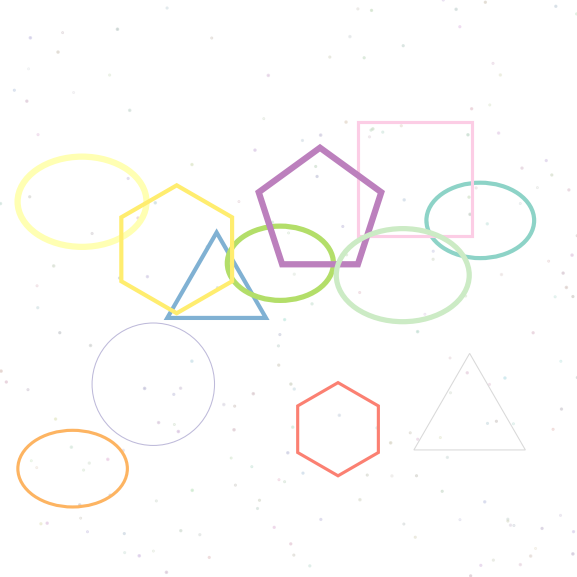[{"shape": "oval", "thickness": 2, "radius": 0.47, "center": [0.832, 0.617]}, {"shape": "oval", "thickness": 3, "radius": 0.56, "center": [0.142, 0.65]}, {"shape": "circle", "thickness": 0.5, "radius": 0.53, "center": [0.265, 0.334]}, {"shape": "hexagon", "thickness": 1.5, "radius": 0.4, "center": [0.585, 0.256]}, {"shape": "triangle", "thickness": 2, "radius": 0.49, "center": [0.375, 0.498]}, {"shape": "oval", "thickness": 1.5, "radius": 0.47, "center": [0.126, 0.188]}, {"shape": "oval", "thickness": 2.5, "radius": 0.46, "center": [0.485, 0.543]}, {"shape": "square", "thickness": 1.5, "radius": 0.49, "center": [0.719, 0.689]}, {"shape": "triangle", "thickness": 0.5, "radius": 0.56, "center": [0.813, 0.276]}, {"shape": "pentagon", "thickness": 3, "radius": 0.56, "center": [0.554, 0.632]}, {"shape": "oval", "thickness": 2.5, "radius": 0.58, "center": [0.697, 0.523]}, {"shape": "hexagon", "thickness": 2, "radius": 0.55, "center": [0.306, 0.567]}]